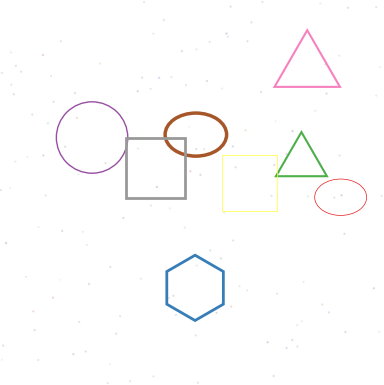[{"shape": "oval", "thickness": 0.5, "radius": 0.34, "center": [0.885, 0.488]}, {"shape": "hexagon", "thickness": 2, "radius": 0.42, "center": [0.507, 0.252]}, {"shape": "triangle", "thickness": 1.5, "radius": 0.38, "center": [0.783, 0.58]}, {"shape": "circle", "thickness": 1, "radius": 0.46, "center": [0.239, 0.643]}, {"shape": "square", "thickness": 0.5, "radius": 0.36, "center": [0.648, 0.524]}, {"shape": "oval", "thickness": 2.5, "radius": 0.4, "center": [0.509, 0.65]}, {"shape": "triangle", "thickness": 1.5, "radius": 0.49, "center": [0.798, 0.823]}, {"shape": "square", "thickness": 2, "radius": 0.38, "center": [0.403, 0.564]}]